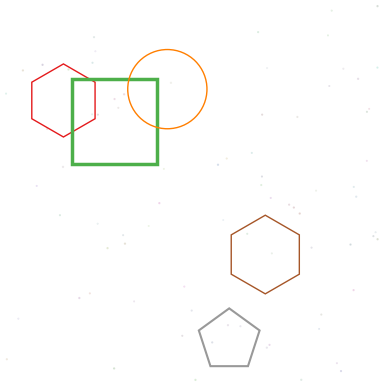[{"shape": "hexagon", "thickness": 1, "radius": 0.47, "center": [0.165, 0.739]}, {"shape": "square", "thickness": 2.5, "radius": 0.55, "center": [0.297, 0.685]}, {"shape": "circle", "thickness": 1, "radius": 0.51, "center": [0.435, 0.768]}, {"shape": "hexagon", "thickness": 1, "radius": 0.51, "center": [0.689, 0.339]}, {"shape": "pentagon", "thickness": 1.5, "radius": 0.41, "center": [0.595, 0.116]}]